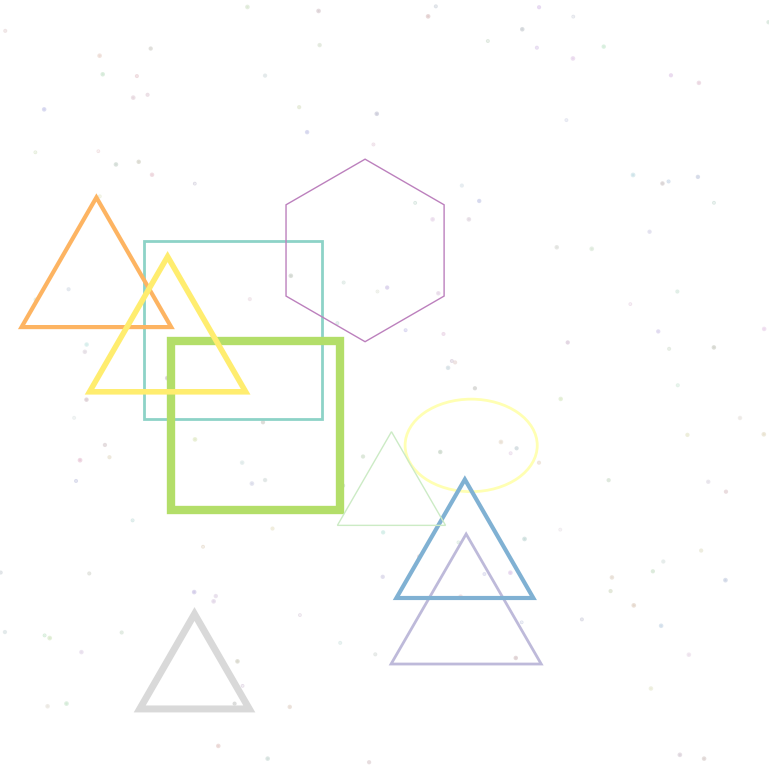[{"shape": "square", "thickness": 1, "radius": 0.58, "center": [0.302, 0.572]}, {"shape": "oval", "thickness": 1, "radius": 0.43, "center": [0.612, 0.422]}, {"shape": "triangle", "thickness": 1, "radius": 0.56, "center": [0.605, 0.194]}, {"shape": "triangle", "thickness": 1.5, "radius": 0.51, "center": [0.604, 0.275]}, {"shape": "triangle", "thickness": 1.5, "radius": 0.56, "center": [0.125, 0.631]}, {"shape": "square", "thickness": 3, "radius": 0.55, "center": [0.332, 0.447]}, {"shape": "triangle", "thickness": 2.5, "radius": 0.41, "center": [0.253, 0.12]}, {"shape": "hexagon", "thickness": 0.5, "radius": 0.59, "center": [0.474, 0.675]}, {"shape": "triangle", "thickness": 0.5, "radius": 0.41, "center": [0.508, 0.358]}, {"shape": "triangle", "thickness": 2, "radius": 0.59, "center": [0.218, 0.55]}]